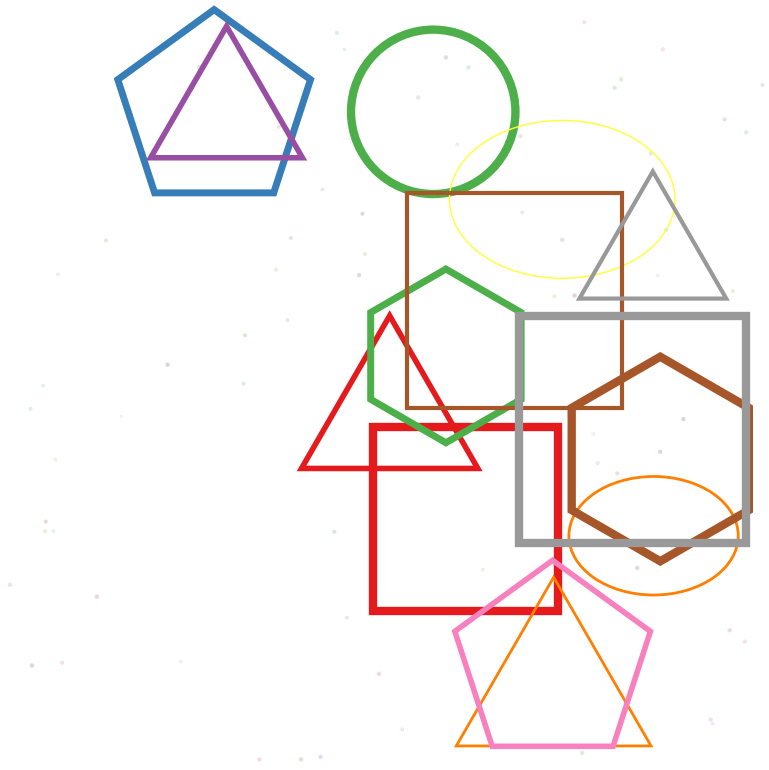[{"shape": "triangle", "thickness": 2, "radius": 0.66, "center": [0.506, 0.458]}, {"shape": "square", "thickness": 3, "radius": 0.6, "center": [0.604, 0.326]}, {"shape": "pentagon", "thickness": 2.5, "radius": 0.66, "center": [0.278, 0.856]}, {"shape": "circle", "thickness": 3, "radius": 0.53, "center": [0.563, 0.855]}, {"shape": "hexagon", "thickness": 2.5, "radius": 0.56, "center": [0.579, 0.538]}, {"shape": "triangle", "thickness": 2, "radius": 0.57, "center": [0.294, 0.852]}, {"shape": "oval", "thickness": 1, "radius": 0.55, "center": [0.849, 0.304]}, {"shape": "triangle", "thickness": 1, "radius": 0.73, "center": [0.719, 0.104]}, {"shape": "oval", "thickness": 0.5, "radius": 0.73, "center": [0.73, 0.741]}, {"shape": "square", "thickness": 1.5, "radius": 0.7, "center": [0.669, 0.61]}, {"shape": "hexagon", "thickness": 3, "radius": 0.66, "center": [0.857, 0.404]}, {"shape": "pentagon", "thickness": 2, "radius": 0.67, "center": [0.718, 0.139]}, {"shape": "triangle", "thickness": 1.5, "radius": 0.55, "center": [0.848, 0.667]}, {"shape": "square", "thickness": 3, "radius": 0.74, "center": [0.822, 0.443]}]